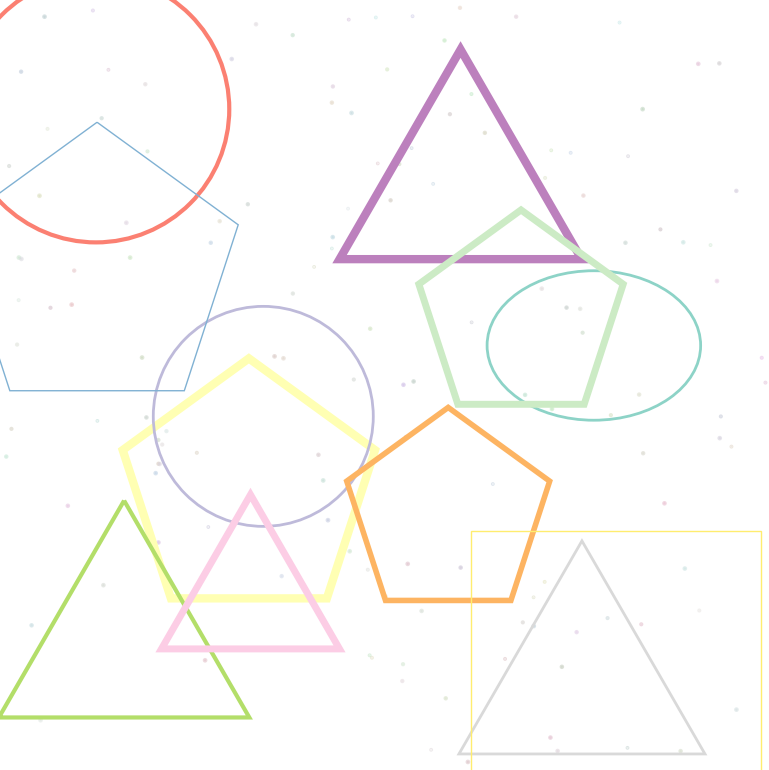[{"shape": "oval", "thickness": 1, "radius": 0.69, "center": [0.771, 0.551]}, {"shape": "pentagon", "thickness": 3, "radius": 0.86, "center": [0.323, 0.362]}, {"shape": "circle", "thickness": 1, "radius": 0.71, "center": [0.342, 0.459]}, {"shape": "circle", "thickness": 1.5, "radius": 0.87, "center": [0.125, 0.858]}, {"shape": "pentagon", "thickness": 0.5, "radius": 0.96, "center": [0.126, 0.648]}, {"shape": "pentagon", "thickness": 2, "radius": 0.69, "center": [0.582, 0.332]}, {"shape": "triangle", "thickness": 1.5, "radius": 0.94, "center": [0.161, 0.162]}, {"shape": "triangle", "thickness": 2.5, "radius": 0.67, "center": [0.325, 0.224]}, {"shape": "triangle", "thickness": 1, "radius": 0.92, "center": [0.756, 0.113]}, {"shape": "triangle", "thickness": 3, "radius": 0.91, "center": [0.598, 0.754]}, {"shape": "pentagon", "thickness": 2.5, "radius": 0.7, "center": [0.677, 0.588]}, {"shape": "square", "thickness": 0.5, "radius": 0.94, "center": [0.8, 0.122]}]